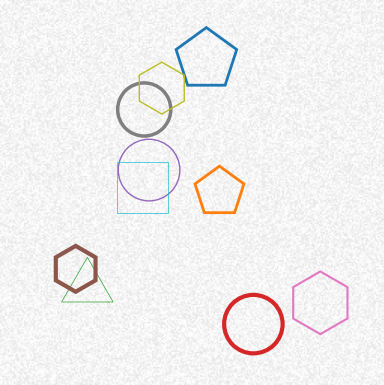[{"shape": "pentagon", "thickness": 2, "radius": 0.41, "center": [0.536, 0.846]}, {"shape": "pentagon", "thickness": 2, "radius": 0.33, "center": [0.57, 0.502]}, {"shape": "triangle", "thickness": 0.5, "radius": 0.39, "center": [0.227, 0.254]}, {"shape": "circle", "thickness": 3, "radius": 0.38, "center": [0.658, 0.158]}, {"shape": "circle", "thickness": 1, "radius": 0.4, "center": [0.387, 0.558]}, {"shape": "hexagon", "thickness": 3, "radius": 0.3, "center": [0.197, 0.302]}, {"shape": "hexagon", "thickness": 1.5, "radius": 0.41, "center": [0.832, 0.214]}, {"shape": "circle", "thickness": 2.5, "radius": 0.34, "center": [0.375, 0.716]}, {"shape": "hexagon", "thickness": 1, "radius": 0.34, "center": [0.42, 0.771]}, {"shape": "square", "thickness": 0.5, "radius": 0.33, "center": [0.37, 0.513]}]